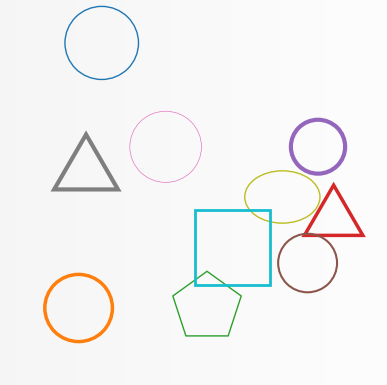[{"shape": "circle", "thickness": 1, "radius": 0.47, "center": [0.263, 0.888]}, {"shape": "circle", "thickness": 2.5, "radius": 0.44, "center": [0.203, 0.2]}, {"shape": "pentagon", "thickness": 1, "radius": 0.46, "center": [0.534, 0.203]}, {"shape": "triangle", "thickness": 2.5, "radius": 0.43, "center": [0.861, 0.432]}, {"shape": "circle", "thickness": 3, "radius": 0.35, "center": [0.821, 0.619]}, {"shape": "circle", "thickness": 1.5, "radius": 0.38, "center": [0.794, 0.317]}, {"shape": "circle", "thickness": 0.5, "radius": 0.46, "center": [0.427, 0.619]}, {"shape": "triangle", "thickness": 3, "radius": 0.48, "center": [0.222, 0.556]}, {"shape": "oval", "thickness": 1, "radius": 0.49, "center": [0.729, 0.488]}, {"shape": "square", "thickness": 2, "radius": 0.49, "center": [0.6, 0.358]}]